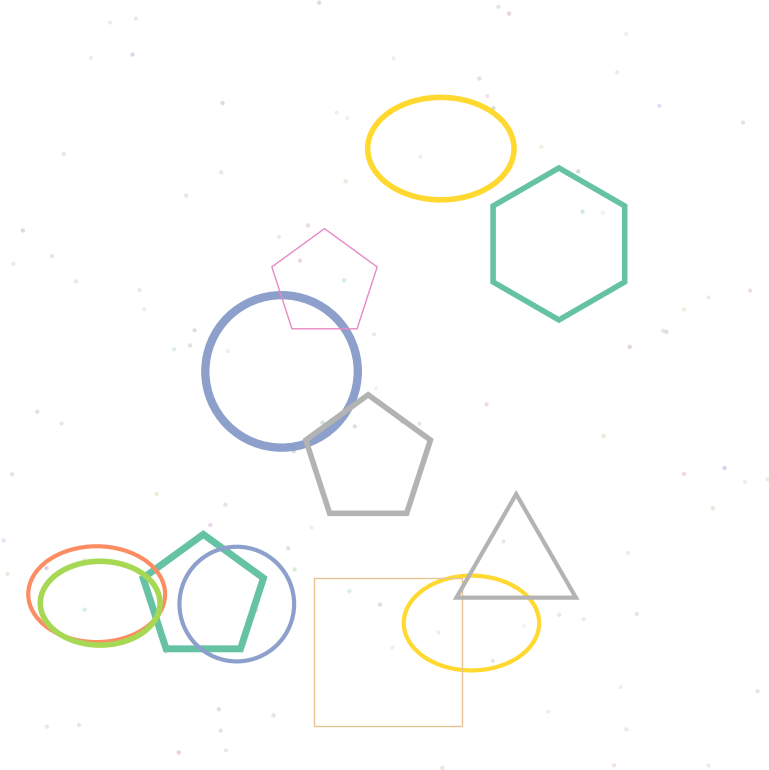[{"shape": "hexagon", "thickness": 2, "radius": 0.49, "center": [0.726, 0.683]}, {"shape": "pentagon", "thickness": 2.5, "radius": 0.41, "center": [0.264, 0.224]}, {"shape": "oval", "thickness": 1.5, "radius": 0.44, "center": [0.126, 0.228]}, {"shape": "circle", "thickness": 3, "radius": 0.49, "center": [0.366, 0.518]}, {"shape": "circle", "thickness": 1.5, "radius": 0.37, "center": [0.308, 0.215]}, {"shape": "pentagon", "thickness": 0.5, "radius": 0.36, "center": [0.421, 0.631]}, {"shape": "oval", "thickness": 2, "radius": 0.39, "center": [0.13, 0.217]}, {"shape": "oval", "thickness": 1.5, "radius": 0.44, "center": [0.612, 0.191]}, {"shape": "oval", "thickness": 2, "radius": 0.48, "center": [0.573, 0.807]}, {"shape": "square", "thickness": 0.5, "radius": 0.48, "center": [0.504, 0.153]}, {"shape": "pentagon", "thickness": 2, "radius": 0.43, "center": [0.478, 0.402]}, {"shape": "triangle", "thickness": 1.5, "radius": 0.45, "center": [0.67, 0.269]}]